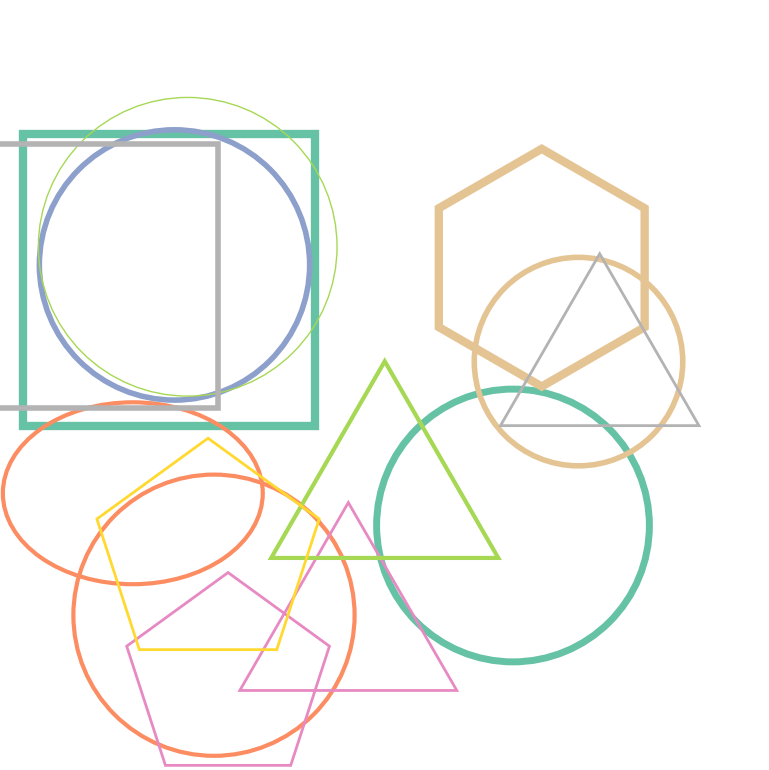[{"shape": "square", "thickness": 3, "radius": 0.95, "center": [0.219, 0.637]}, {"shape": "circle", "thickness": 2.5, "radius": 0.89, "center": [0.666, 0.318]}, {"shape": "oval", "thickness": 1.5, "radius": 0.84, "center": [0.172, 0.359]}, {"shape": "circle", "thickness": 1.5, "radius": 0.91, "center": [0.278, 0.201]}, {"shape": "circle", "thickness": 2, "radius": 0.88, "center": [0.227, 0.656]}, {"shape": "triangle", "thickness": 1, "radius": 0.81, "center": [0.452, 0.185]}, {"shape": "pentagon", "thickness": 1, "radius": 0.69, "center": [0.296, 0.118]}, {"shape": "triangle", "thickness": 1.5, "radius": 0.85, "center": [0.5, 0.361]}, {"shape": "circle", "thickness": 0.5, "radius": 0.97, "center": [0.244, 0.68]}, {"shape": "pentagon", "thickness": 1, "radius": 0.76, "center": [0.27, 0.279]}, {"shape": "hexagon", "thickness": 3, "radius": 0.77, "center": [0.704, 0.652]}, {"shape": "circle", "thickness": 2, "radius": 0.68, "center": [0.751, 0.53]}, {"shape": "triangle", "thickness": 1, "radius": 0.74, "center": [0.779, 0.522]}, {"shape": "square", "thickness": 2, "radius": 0.86, "center": [0.111, 0.641]}]